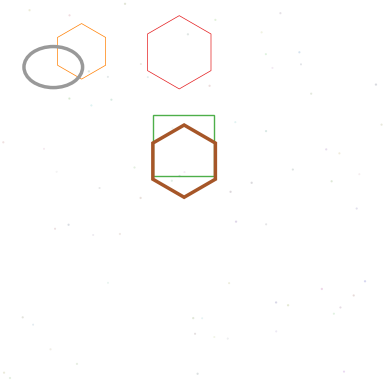[{"shape": "hexagon", "thickness": 0.5, "radius": 0.48, "center": [0.466, 0.864]}, {"shape": "square", "thickness": 1, "radius": 0.4, "center": [0.476, 0.623]}, {"shape": "hexagon", "thickness": 0.5, "radius": 0.36, "center": [0.212, 0.867]}, {"shape": "hexagon", "thickness": 2.5, "radius": 0.47, "center": [0.478, 0.581]}, {"shape": "oval", "thickness": 2.5, "radius": 0.38, "center": [0.138, 0.826]}]